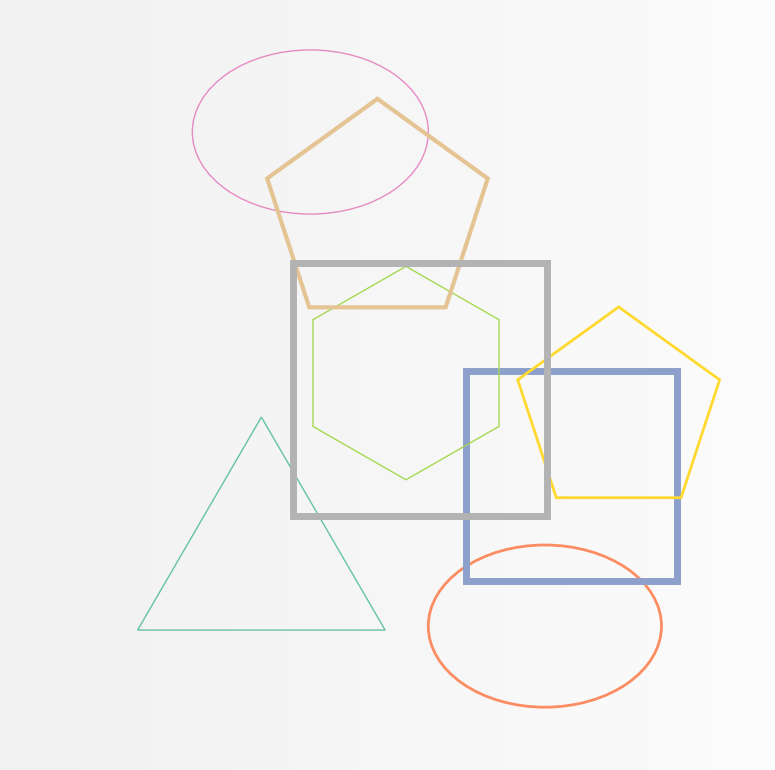[{"shape": "triangle", "thickness": 0.5, "radius": 0.92, "center": [0.337, 0.274]}, {"shape": "oval", "thickness": 1, "radius": 0.75, "center": [0.703, 0.187]}, {"shape": "square", "thickness": 2.5, "radius": 0.68, "center": [0.738, 0.382]}, {"shape": "oval", "thickness": 0.5, "radius": 0.76, "center": [0.4, 0.829]}, {"shape": "hexagon", "thickness": 0.5, "radius": 0.69, "center": [0.524, 0.516]}, {"shape": "pentagon", "thickness": 1, "radius": 0.68, "center": [0.798, 0.464]}, {"shape": "pentagon", "thickness": 1.5, "radius": 0.75, "center": [0.487, 0.722]}, {"shape": "square", "thickness": 2.5, "radius": 0.82, "center": [0.542, 0.494]}]